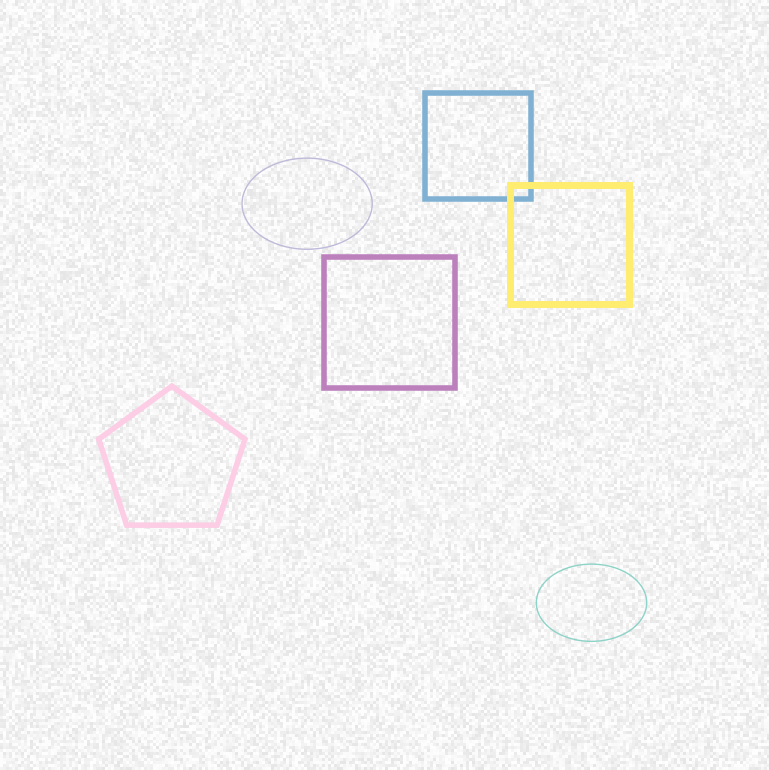[{"shape": "oval", "thickness": 0.5, "radius": 0.36, "center": [0.768, 0.217]}, {"shape": "oval", "thickness": 0.5, "radius": 0.42, "center": [0.399, 0.735]}, {"shape": "square", "thickness": 2, "radius": 0.34, "center": [0.621, 0.81]}, {"shape": "pentagon", "thickness": 2, "radius": 0.5, "center": [0.223, 0.399]}, {"shape": "square", "thickness": 2, "radius": 0.43, "center": [0.506, 0.581]}, {"shape": "square", "thickness": 2.5, "radius": 0.39, "center": [0.739, 0.682]}]